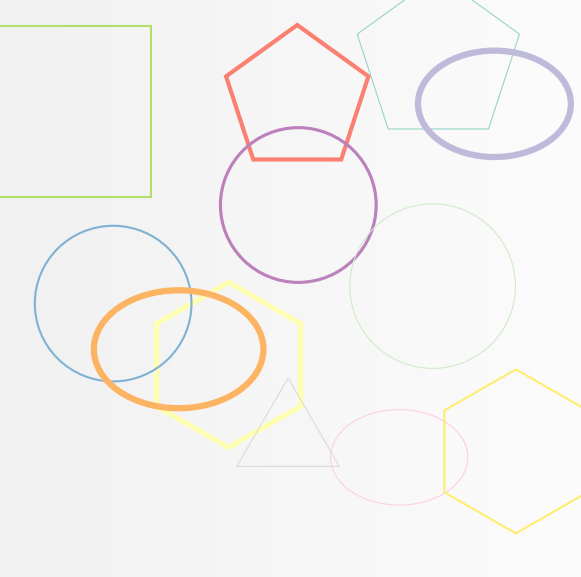[{"shape": "pentagon", "thickness": 0.5, "radius": 0.73, "center": [0.754, 0.895]}, {"shape": "hexagon", "thickness": 2.5, "radius": 0.72, "center": [0.393, 0.367]}, {"shape": "oval", "thickness": 3, "radius": 0.66, "center": [0.851, 0.819]}, {"shape": "pentagon", "thickness": 2, "radius": 0.64, "center": [0.511, 0.827]}, {"shape": "circle", "thickness": 1, "radius": 0.67, "center": [0.195, 0.473]}, {"shape": "oval", "thickness": 3, "radius": 0.73, "center": [0.307, 0.394]}, {"shape": "square", "thickness": 1, "radius": 0.74, "center": [0.113, 0.806]}, {"shape": "oval", "thickness": 0.5, "radius": 0.59, "center": [0.687, 0.207]}, {"shape": "triangle", "thickness": 0.5, "radius": 0.51, "center": [0.496, 0.243]}, {"shape": "circle", "thickness": 1.5, "radius": 0.67, "center": [0.513, 0.644]}, {"shape": "circle", "thickness": 0.5, "radius": 0.71, "center": [0.744, 0.504]}, {"shape": "hexagon", "thickness": 1, "radius": 0.71, "center": [0.887, 0.218]}]